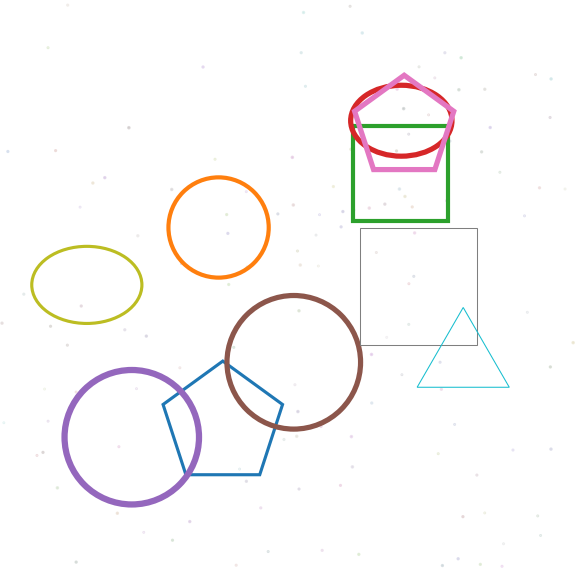[{"shape": "pentagon", "thickness": 1.5, "radius": 0.54, "center": [0.386, 0.265]}, {"shape": "circle", "thickness": 2, "radius": 0.43, "center": [0.379, 0.605]}, {"shape": "square", "thickness": 2, "radius": 0.41, "center": [0.694, 0.699]}, {"shape": "oval", "thickness": 2.5, "radius": 0.44, "center": [0.695, 0.79]}, {"shape": "circle", "thickness": 3, "radius": 0.58, "center": [0.228, 0.242]}, {"shape": "circle", "thickness": 2.5, "radius": 0.58, "center": [0.509, 0.372]}, {"shape": "pentagon", "thickness": 2.5, "radius": 0.45, "center": [0.7, 0.779]}, {"shape": "square", "thickness": 0.5, "radius": 0.51, "center": [0.724, 0.503]}, {"shape": "oval", "thickness": 1.5, "radius": 0.48, "center": [0.15, 0.506]}, {"shape": "triangle", "thickness": 0.5, "radius": 0.46, "center": [0.802, 0.375]}]